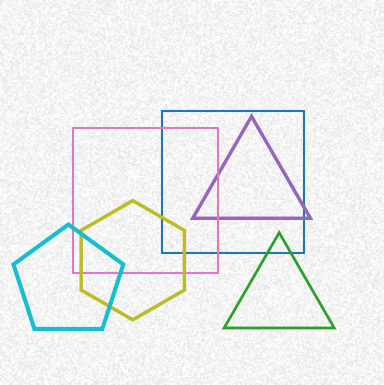[{"shape": "square", "thickness": 1.5, "radius": 0.92, "center": [0.605, 0.528]}, {"shape": "triangle", "thickness": 2, "radius": 0.83, "center": [0.725, 0.231]}, {"shape": "triangle", "thickness": 2.5, "radius": 0.88, "center": [0.653, 0.521]}, {"shape": "square", "thickness": 1.5, "radius": 0.94, "center": [0.378, 0.48]}, {"shape": "hexagon", "thickness": 2.5, "radius": 0.77, "center": [0.345, 0.324]}, {"shape": "pentagon", "thickness": 3, "radius": 0.75, "center": [0.178, 0.267]}]